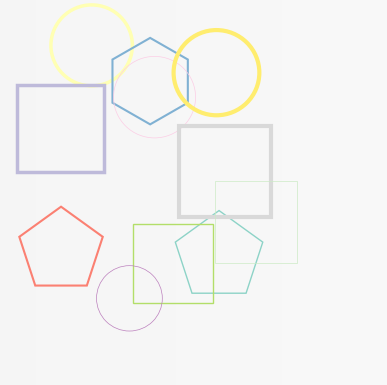[{"shape": "pentagon", "thickness": 1, "radius": 0.59, "center": [0.565, 0.334]}, {"shape": "circle", "thickness": 2.5, "radius": 0.53, "center": [0.237, 0.882]}, {"shape": "square", "thickness": 2.5, "radius": 0.56, "center": [0.156, 0.666]}, {"shape": "pentagon", "thickness": 1.5, "radius": 0.57, "center": [0.158, 0.35]}, {"shape": "hexagon", "thickness": 1.5, "radius": 0.56, "center": [0.387, 0.789]}, {"shape": "square", "thickness": 1, "radius": 0.51, "center": [0.446, 0.315]}, {"shape": "circle", "thickness": 0.5, "radius": 0.53, "center": [0.399, 0.748]}, {"shape": "square", "thickness": 3, "radius": 0.59, "center": [0.582, 0.555]}, {"shape": "circle", "thickness": 0.5, "radius": 0.42, "center": [0.334, 0.225]}, {"shape": "square", "thickness": 0.5, "radius": 0.53, "center": [0.66, 0.423]}, {"shape": "circle", "thickness": 3, "radius": 0.55, "center": [0.559, 0.811]}]